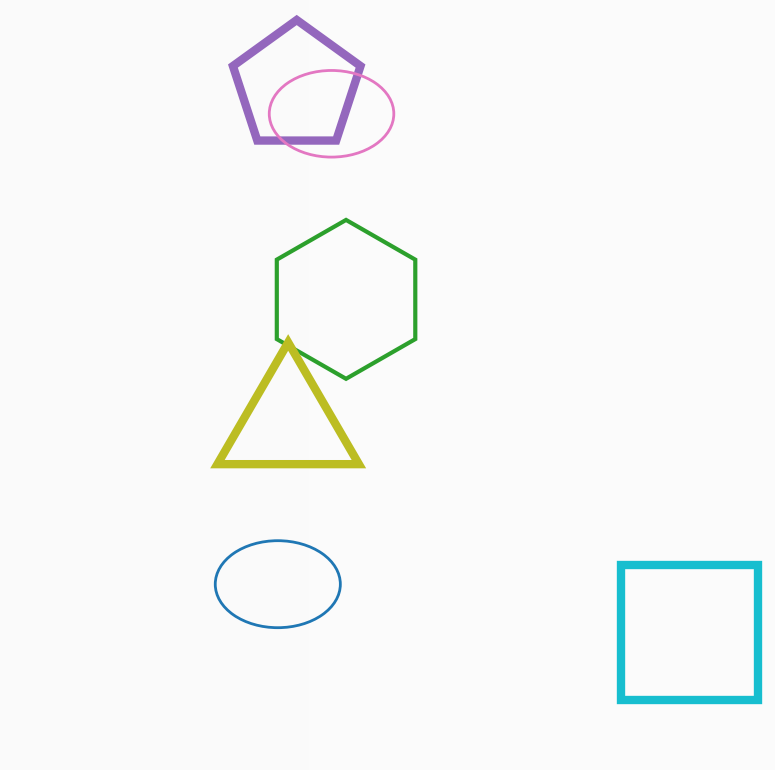[{"shape": "oval", "thickness": 1, "radius": 0.4, "center": [0.358, 0.241]}, {"shape": "hexagon", "thickness": 1.5, "radius": 0.52, "center": [0.447, 0.611]}, {"shape": "pentagon", "thickness": 3, "radius": 0.43, "center": [0.383, 0.887]}, {"shape": "oval", "thickness": 1, "radius": 0.4, "center": [0.428, 0.852]}, {"shape": "triangle", "thickness": 3, "radius": 0.53, "center": [0.372, 0.45]}, {"shape": "square", "thickness": 3, "radius": 0.44, "center": [0.89, 0.179]}]